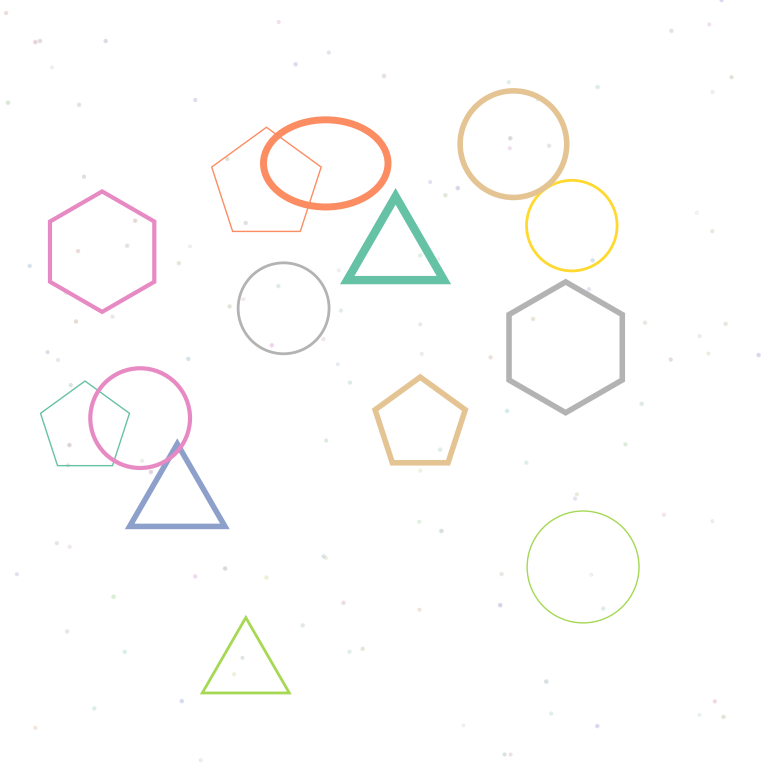[{"shape": "pentagon", "thickness": 0.5, "radius": 0.3, "center": [0.11, 0.444]}, {"shape": "triangle", "thickness": 3, "radius": 0.36, "center": [0.514, 0.672]}, {"shape": "oval", "thickness": 2.5, "radius": 0.4, "center": [0.423, 0.788]}, {"shape": "pentagon", "thickness": 0.5, "radius": 0.37, "center": [0.346, 0.76]}, {"shape": "triangle", "thickness": 2, "radius": 0.36, "center": [0.23, 0.352]}, {"shape": "hexagon", "thickness": 1.5, "radius": 0.39, "center": [0.133, 0.673]}, {"shape": "circle", "thickness": 1.5, "radius": 0.32, "center": [0.182, 0.457]}, {"shape": "circle", "thickness": 0.5, "radius": 0.36, "center": [0.757, 0.264]}, {"shape": "triangle", "thickness": 1, "radius": 0.33, "center": [0.319, 0.133]}, {"shape": "circle", "thickness": 1, "radius": 0.29, "center": [0.743, 0.707]}, {"shape": "circle", "thickness": 2, "radius": 0.35, "center": [0.667, 0.813]}, {"shape": "pentagon", "thickness": 2, "radius": 0.31, "center": [0.546, 0.449]}, {"shape": "hexagon", "thickness": 2, "radius": 0.42, "center": [0.735, 0.549]}, {"shape": "circle", "thickness": 1, "radius": 0.3, "center": [0.368, 0.6]}]